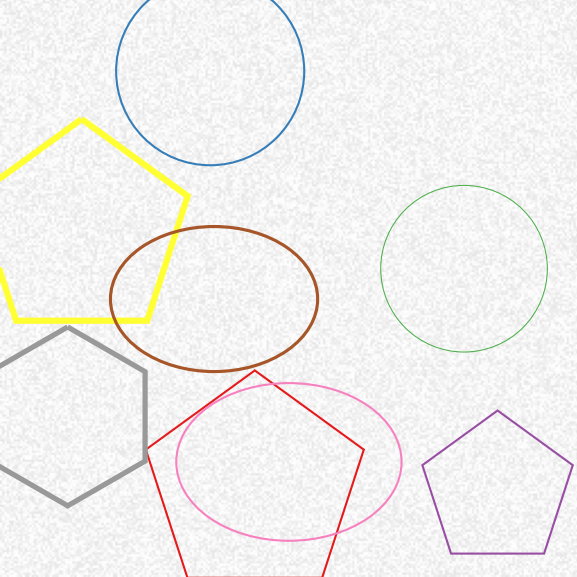[{"shape": "pentagon", "thickness": 1, "radius": 0.99, "center": [0.441, 0.159]}, {"shape": "circle", "thickness": 1, "radius": 0.81, "center": [0.364, 0.876]}, {"shape": "circle", "thickness": 0.5, "radius": 0.72, "center": [0.804, 0.534]}, {"shape": "pentagon", "thickness": 1, "radius": 0.68, "center": [0.862, 0.151]}, {"shape": "pentagon", "thickness": 3, "radius": 0.97, "center": [0.141, 0.6]}, {"shape": "oval", "thickness": 1.5, "radius": 0.9, "center": [0.371, 0.481]}, {"shape": "oval", "thickness": 1, "radius": 0.98, "center": [0.5, 0.199]}, {"shape": "hexagon", "thickness": 2.5, "radius": 0.77, "center": [0.117, 0.278]}]